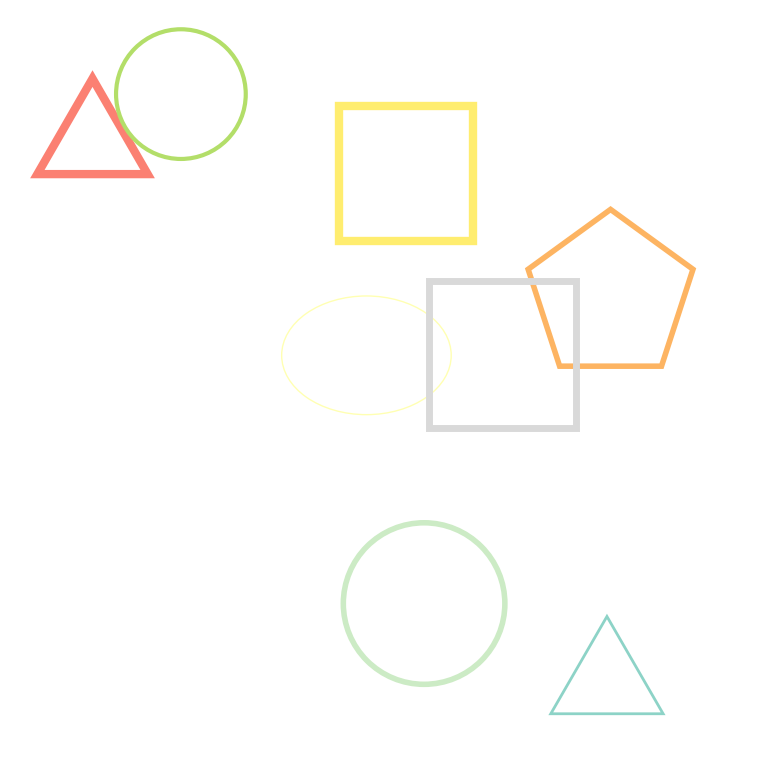[{"shape": "triangle", "thickness": 1, "radius": 0.42, "center": [0.788, 0.115]}, {"shape": "oval", "thickness": 0.5, "radius": 0.55, "center": [0.476, 0.539]}, {"shape": "triangle", "thickness": 3, "radius": 0.41, "center": [0.12, 0.815]}, {"shape": "pentagon", "thickness": 2, "radius": 0.56, "center": [0.793, 0.615]}, {"shape": "circle", "thickness": 1.5, "radius": 0.42, "center": [0.235, 0.878]}, {"shape": "square", "thickness": 2.5, "radius": 0.48, "center": [0.653, 0.539]}, {"shape": "circle", "thickness": 2, "radius": 0.52, "center": [0.551, 0.216]}, {"shape": "square", "thickness": 3, "radius": 0.44, "center": [0.527, 0.775]}]